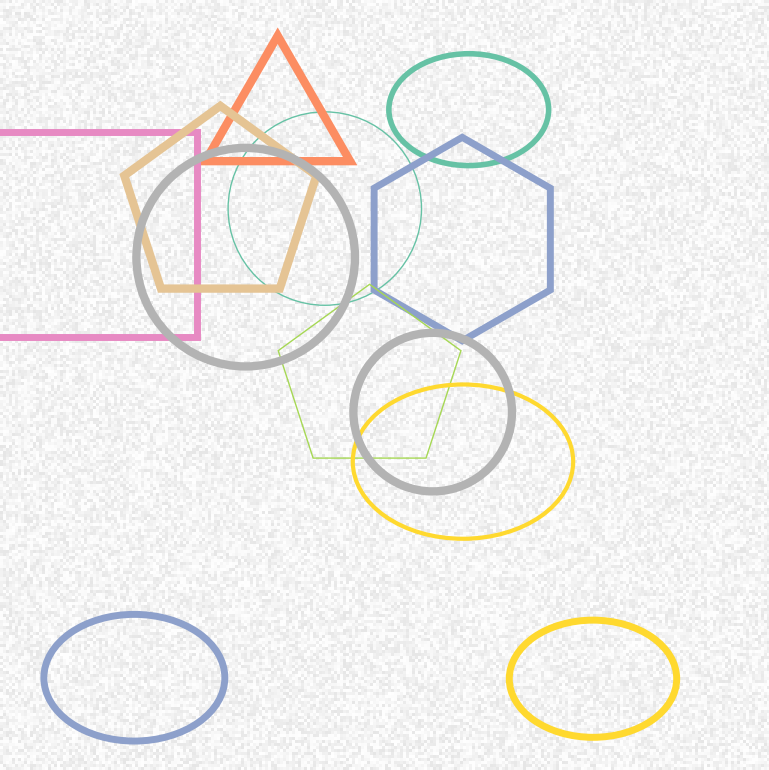[{"shape": "circle", "thickness": 0.5, "radius": 0.63, "center": [0.422, 0.729]}, {"shape": "oval", "thickness": 2, "radius": 0.52, "center": [0.609, 0.858]}, {"shape": "triangle", "thickness": 3, "radius": 0.54, "center": [0.361, 0.845]}, {"shape": "oval", "thickness": 2.5, "radius": 0.59, "center": [0.174, 0.12]}, {"shape": "hexagon", "thickness": 2.5, "radius": 0.66, "center": [0.6, 0.69]}, {"shape": "square", "thickness": 2.5, "radius": 0.67, "center": [0.122, 0.696]}, {"shape": "pentagon", "thickness": 0.5, "radius": 0.62, "center": [0.48, 0.506]}, {"shape": "oval", "thickness": 2.5, "radius": 0.54, "center": [0.77, 0.119]}, {"shape": "oval", "thickness": 1.5, "radius": 0.72, "center": [0.601, 0.4]}, {"shape": "pentagon", "thickness": 3, "radius": 0.66, "center": [0.286, 0.731]}, {"shape": "circle", "thickness": 3, "radius": 0.71, "center": [0.319, 0.666]}, {"shape": "circle", "thickness": 3, "radius": 0.51, "center": [0.562, 0.465]}]